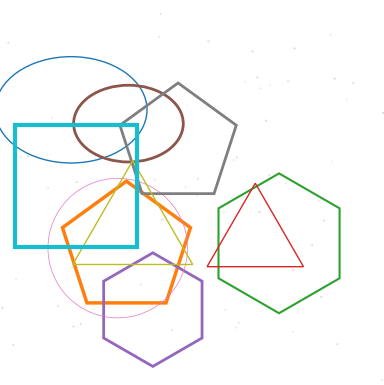[{"shape": "oval", "thickness": 1, "radius": 0.99, "center": [0.185, 0.715]}, {"shape": "pentagon", "thickness": 2.5, "radius": 0.87, "center": [0.328, 0.355]}, {"shape": "hexagon", "thickness": 1.5, "radius": 0.91, "center": [0.725, 0.368]}, {"shape": "triangle", "thickness": 1, "radius": 0.72, "center": [0.663, 0.38]}, {"shape": "hexagon", "thickness": 2, "radius": 0.74, "center": [0.397, 0.196]}, {"shape": "oval", "thickness": 2, "radius": 0.71, "center": [0.334, 0.679]}, {"shape": "circle", "thickness": 0.5, "radius": 0.91, "center": [0.306, 0.356]}, {"shape": "pentagon", "thickness": 2, "radius": 0.79, "center": [0.463, 0.626]}, {"shape": "triangle", "thickness": 1, "radius": 0.9, "center": [0.345, 0.403]}, {"shape": "square", "thickness": 3, "radius": 0.79, "center": [0.198, 0.518]}]